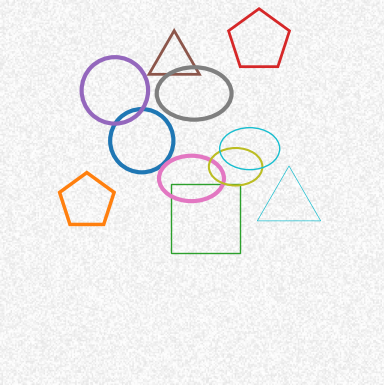[{"shape": "circle", "thickness": 3, "radius": 0.41, "center": [0.368, 0.635]}, {"shape": "pentagon", "thickness": 2.5, "radius": 0.37, "center": [0.226, 0.477]}, {"shape": "square", "thickness": 1, "radius": 0.45, "center": [0.534, 0.432]}, {"shape": "pentagon", "thickness": 2, "radius": 0.42, "center": [0.673, 0.894]}, {"shape": "circle", "thickness": 3, "radius": 0.43, "center": [0.298, 0.765]}, {"shape": "triangle", "thickness": 2, "radius": 0.38, "center": [0.452, 0.845]}, {"shape": "oval", "thickness": 3, "radius": 0.42, "center": [0.497, 0.537]}, {"shape": "oval", "thickness": 3, "radius": 0.49, "center": [0.504, 0.757]}, {"shape": "oval", "thickness": 1.5, "radius": 0.35, "center": [0.612, 0.567]}, {"shape": "triangle", "thickness": 0.5, "radius": 0.48, "center": [0.751, 0.474]}, {"shape": "oval", "thickness": 1, "radius": 0.39, "center": [0.649, 0.614]}]